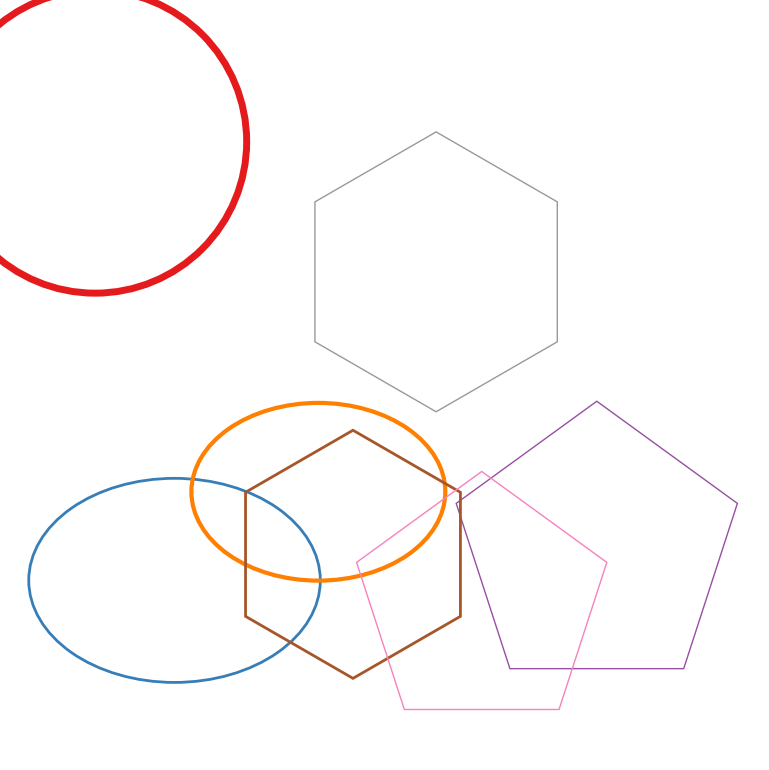[{"shape": "circle", "thickness": 2.5, "radius": 0.98, "center": [0.124, 0.816]}, {"shape": "oval", "thickness": 1, "radius": 0.95, "center": [0.227, 0.246]}, {"shape": "pentagon", "thickness": 0.5, "radius": 0.96, "center": [0.775, 0.287]}, {"shape": "oval", "thickness": 1.5, "radius": 0.82, "center": [0.413, 0.361]}, {"shape": "hexagon", "thickness": 1, "radius": 0.81, "center": [0.458, 0.28]}, {"shape": "pentagon", "thickness": 0.5, "radius": 0.85, "center": [0.626, 0.217]}, {"shape": "hexagon", "thickness": 0.5, "radius": 0.91, "center": [0.566, 0.647]}]